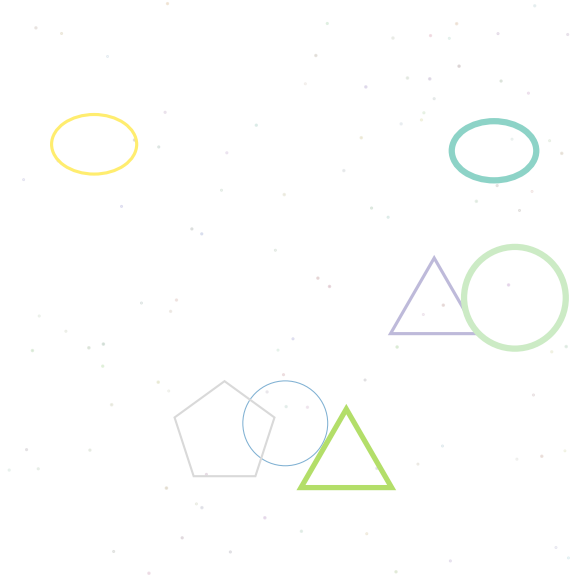[{"shape": "oval", "thickness": 3, "radius": 0.37, "center": [0.855, 0.738]}, {"shape": "triangle", "thickness": 1.5, "radius": 0.44, "center": [0.752, 0.465]}, {"shape": "circle", "thickness": 0.5, "radius": 0.37, "center": [0.494, 0.266]}, {"shape": "triangle", "thickness": 2.5, "radius": 0.45, "center": [0.6, 0.2]}, {"shape": "pentagon", "thickness": 1, "radius": 0.45, "center": [0.389, 0.248]}, {"shape": "circle", "thickness": 3, "radius": 0.44, "center": [0.892, 0.484]}, {"shape": "oval", "thickness": 1.5, "radius": 0.37, "center": [0.163, 0.749]}]